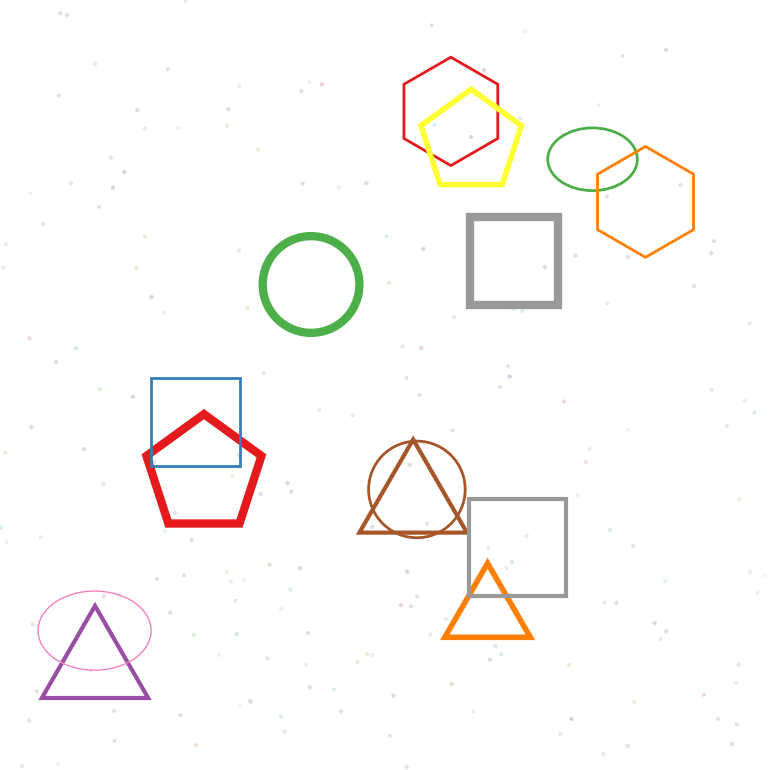[{"shape": "hexagon", "thickness": 1, "radius": 0.35, "center": [0.586, 0.855]}, {"shape": "pentagon", "thickness": 3, "radius": 0.39, "center": [0.265, 0.384]}, {"shape": "square", "thickness": 1, "radius": 0.29, "center": [0.253, 0.452]}, {"shape": "oval", "thickness": 1, "radius": 0.29, "center": [0.77, 0.793]}, {"shape": "circle", "thickness": 3, "radius": 0.31, "center": [0.404, 0.631]}, {"shape": "triangle", "thickness": 1.5, "radius": 0.4, "center": [0.123, 0.133]}, {"shape": "hexagon", "thickness": 1, "radius": 0.36, "center": [0.838, 0.738]}, {"shape": "triangle", "thickness": 2, "radius": 0.32, "center": [0.633, 0.204]}, {"shape": "pentagon", "thickness": 2, "radius": 0.34, "center": [0.612, 0.816]}, {"shape": "circle", "thickness": 1, "radius": 0.31, "center": [0.541, 0.364]}, {"shape": "triangle", "thickness": 1.5, "radius": 0.4, "center": [0.537, 0.349]}, {"shape": "oval", "thickness": 0.5, "radius": 0.37, "center": [0.123, 0.181]}, {"shape": "square", "thickness": 1.5, "radius": 0.32, "center": [0.672, 0.289]}, {"shape": "square", "thickness": 3, "radius": 0.29, "center": [0.668, 0.661]}]